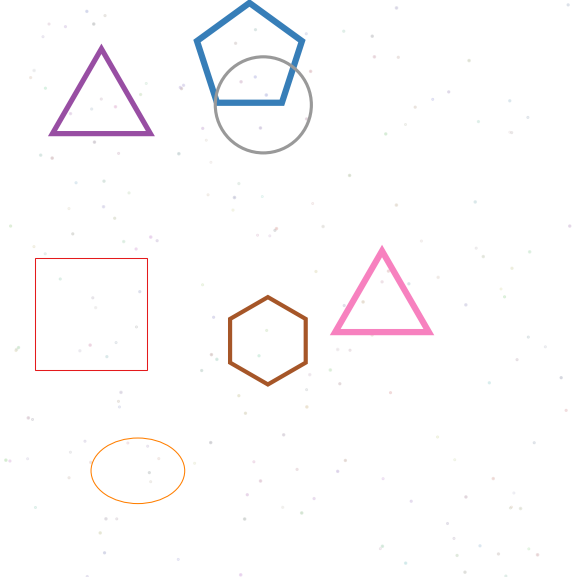[{"shape": "square", "thickness": 0.5, "radius": 0.48, "center": [0.158, 0.456]}, {"shape": "pentagon", "thickness": 3, "radius": 0.48, "center": [0.432, 0.899]}, {"shape": "triangle", "thickness": 2.5, "radius": 0.49, "center": [0.176, 0.817]}, {"shape": "oval", "thickness": 0.5, "radius": 0.41, "center": [0.239, 0.184]}, {"shape": "hexagon", "thickness": 2, "radius": 0.38, "center": [0.464, 0.409]}, {"shape": "triangle", "thickness": 3, "radius": 0.47, "center": [0.662, 0.471]}, {"shape": "circle", "thickness": 1.5, "radius": 0.42, "center": [0.456, 0.818]}]